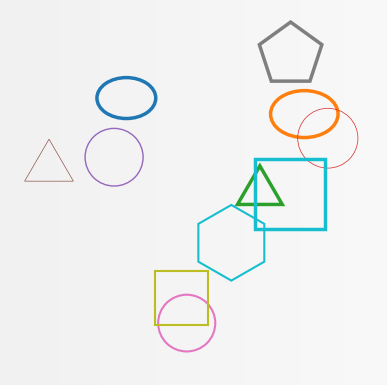[{"shape": "oval", "thickness": 2.5, "radius": 0.38, "center": [0.326, 0.745]}, {"shape": "oval", "thickness": 2.5, "radius": 0.44, "center": [0.785, 0.704]}, {"shape": "triangle", "thickness": 2.5, "radius": 0.33, "center": [0.671, 0.502]}, {"shape": "circle", "thickness": 0.5, "radius": 0.39, "center": [0.846, 0.641]}, {"shape": "circle", "thickness": 1, "radius": 0.37, "center": [0.294, 0.592]}, {"shape": "triangle", "thickness": 0.5, "radius": 0.36, "center": [0.126, 0.566]}, {"shape": "circle", "thickness": 1.5, "radius": 0.37, "center": [0.482, 0.161]}, {"shape": "pentagon", "thickness": 2.5, "radius": 0.42, "center": [0.75, 0.858]}, {"shape": "square", "thickness": 1.5, "radius": 0.35, "center": [0.469, 0.226]}, {"shape": "hexagon", "thickness": 1.5, "radius": 0.49, "center": [0.597, 0.369]}, {"shape": "square", "thickness": 2.5, "radius": 0.45, "center": [0.748, 0.496]}]